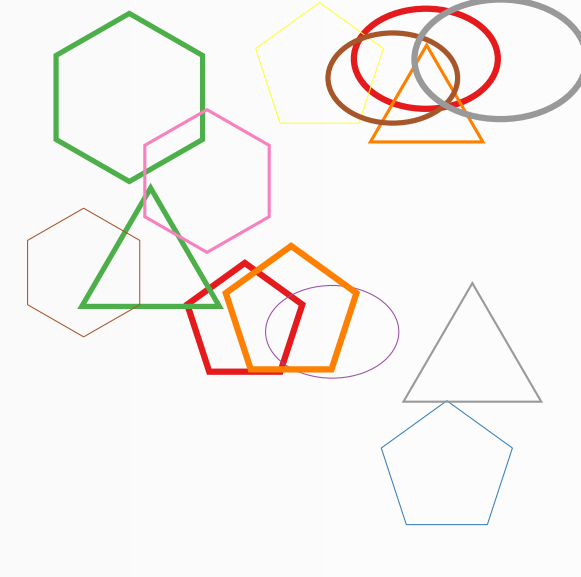[{"shape": "pentagon", "thickness": 3, "radius": 0.52, "center": [0.421, 0.44]}, {"shape": "oval", "thickness": 3, "radius": 0.62, "center": [0.733, 0.897]}, {"shape": "pentagon", "thickness": 0.5, "radius": 0.59, "center": [0.769, 0.187]}, {"shape": "triangle", "thickness": 2.5, "radius": 0.68, "center": [0.259, 0.537]}, {"shape": "hexagon", "thickness": 2.5, "radius": 0.73, "center": [0.222, 0.83]}, {"shape": "oval", "thickness": 0.5, "radius": 0.57, "center": [0.572, 0.425]}, {"shape": "triangle", "thickness": 1.5, "radius": 0.56, "center": [0.734, 0.809]}, {"shape": "pentagon", "thickness": 3, "radius": 0.59, "center": [0.501, 0.455]}, {"shape": "pentagon", "thickness": 0.5, "radius": 0.58, "center": [0.55, 0.879]}, {"shape": "oval", "thickness": 2.5, "radius": 0.56, "center": [0.676, 0.864]}, {"shape": "hexagon", "thickness": 0.5, "radius": 0.56, "center": [0.144, 0.527]}, {"shape": "hexagon", "thickness": 1.5, "radius": 0.62, "center": [0.356, 0.686]}, {"shape": "triangle", "thickness": 1, "radius": 0.68, "center": [0.813, 0.372]}, {"shape": "oval", "thickness": 3, "radius": 0.74, "center": [0.861, 0.896]}]